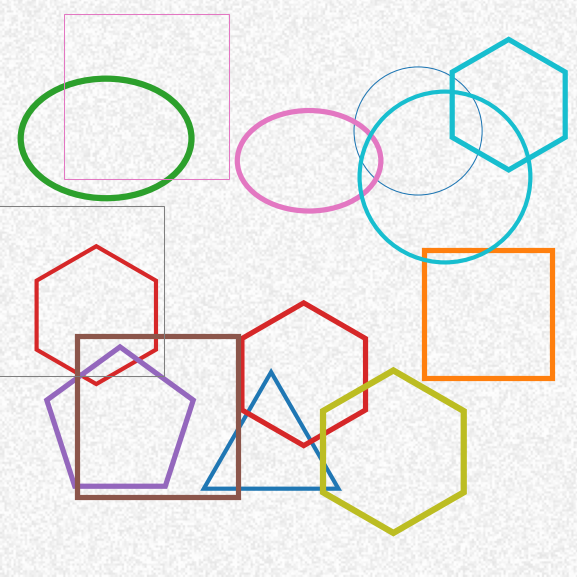[{"shape": "circle", "thickness": 0.5, "radius": 0.55, "center": [0.724, 0.772]}, {"shape": "triangle", "thickness": 2, "radius": 0.67, "center": [0.469, 0.22]}, {"shape": "square", "thickness": 2.5, "radius": 0.56, "center": [0.845, 0.455]}, {"shape": "oval", "thickness": 3, "radius": 0.74, "center": [0.184, 0.759]}, {"shape": "hexagon", "thickness": 2, "radius": 0.6, "center": [0.167, 0.453]}, {"shape": "hexagon", "thickness": 2.5, "radius": 0.62, "center": [0.526, 0.351]}, {"shape": "pentagon", "thickness": 2.5, "radius": 0.67, "center": [0.208, 0.265]}, {"shape": "square", "thickness": 2.5, "radius": 0.7, "center": [0.273, 0.277]}, {"shape": "square", "thickness": 0.5, "radius": 0.72, "center": [0.254, 0.833]}, {"shape": "oval", "thickness": 2.5, "radius": 0.62, "center": [0.535, 0.721]}, {"shape": "square", "thickness": 0.5, "radius": 0.74, "center": [0.136, 0.495]}, {"shape": "hexagon", "thickness": 3, "radius": 0.7, "center": [0.681, 0.217]}, {"shape": "circle", "thickness": 2, "radius": 0.74, "center": [0.771, 0.693]}, {"shape": "hexagon", "thickness": 2.5, "radius": 0.56, "center": [0.881, 0.818]}]